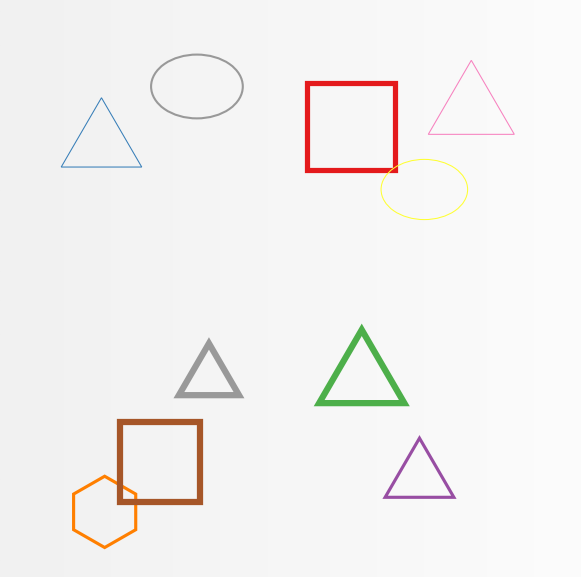[{"shape": "square", "thickness": 2.5, "radius": 0.38, "center": [0.604, 0.78]}, {"shape": "triangle", "thickness": 0.5, "radius": 0.4, "center": [0.175, 0.75]}, {"shape": "triangle", "thickness": 3, "radius": 0.42, "center": [0.622, 0.343]}, {"shape": "triangle", "thickness": 1.5, "radius": 0.34, "center": [0.722, 0.172]}, {"shape": "hexagon", "thickness": 1.5, "radius": 0.31, "center": [0.18, 0.113]}, {"shape": "oval", "thickness": 0.5, "radius": 0.37, "center": [0.73, 0.671]}, {"shape": "square", "thickness": 3, "radius": 0.35, "center": [0.275, 0.199]}, {"shape": "triangle", "thickness": 0.5, "radius": 0.43, "center": [0.811, 0.809]}, {"shape": "triangle", "thickness": 3, "radius": 0.3, "center": [0.359, 0.345]}, {"shape": "oval", "thickness": 1, "radius": 0.39, "center": [0.339, 0.849]}]